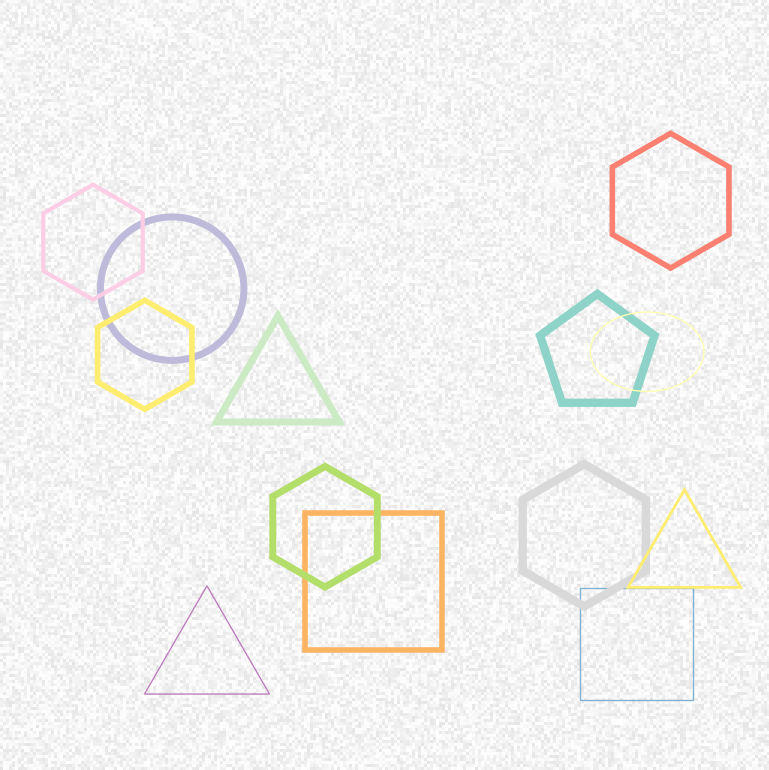[{"shape": "pentagon", "thickness": 3, "radius": 0.39, "center": [0.776, 0.54]}, {"shape": "oval", "thickness": 0.5, "radius": 0.37, "center": [0.84, 0.543]}, {"shape": "circle", "thickness": 2.5, "radius": 0.47, "center": [0.224, 0.625]}, {"shape": "hexagon", "thickness": 2, "radius": 0.44, "center": [0.871, 0.739]}, {"shape": "square", "thickness": 0.5, "radius": 0.37, "center": [0.827, 0.164]}, {"shape": "square", "thickness": 2, "radius": 0.44, "center": [0.485, 0.245]}, {"shape": "hexagon", "thickness": 2.5, "radius": 0.39, "center": [0.422, 0.316]}, {"shape": "hexagon", "thickness": 1.5, "radius": 0.37, "center": [0.121, 0.686]}, {"shape": "hexagon", "thickness": 3, "radius": 0.46, "center": [0.759, 0.305]}, {"shape": "triangle", "thickness": 0.5, "radius": 0.47, "center": [0.269, 0.146]}, {"shape": "triangle", "thickness": 2.5, "radius": 0.46, "center": [0.361, 0.498]}, {"shape": "hexagon", "thickness": 2, "radius": 0.35, "center": [0.188, 0.539]}, {"shape": "triangle", "thickness": 1, "radius": 0.42, "center": [0.889, 0.279]}]